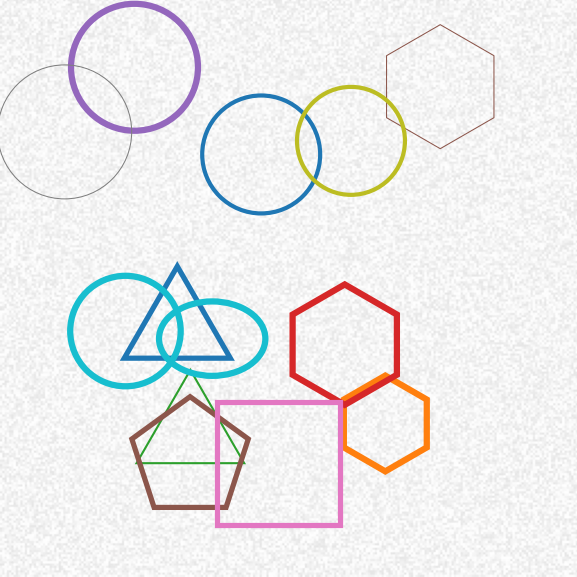[{"shape": "triangle", "thickness": 2.5, "radius": 0.53, "center": [0.307, 0.432]}, {"shape": "circle", "thickness": 2, "radius": 0.51, "center": [0.452, 0.732]}, {"shape": "hexagon", "thickness": 3, "radius": 0.41, "center": [0.667, 0.266]}, {"shape": "triangle", "thickness": 1, "radius": 0.54, "center": [0.33, 0.251]}, {"shape": "hexagon", "thickness": 3, "radius": 0.52, "center": [0.597, 0.402]}, {"shape": "circle", "thickness": 3, "radius": 0.55, "center": [0.233, 0.883]}, {"shape": "hexagon", "thickness": 0.5, "radius": 0.54, "center": [0.762, 0.849]}, {"shape": "pentagon", "thickness": 2.5, "radius": 0.53, "center": [0.329, 0.206]}, {"shape": "square", "thickness": 2.5, "radius": 0.54, "center": [0.482, 0.197]}, {"shape": "circle", "thickness": 0.5, "radius": 0.58, "center": [0.112, 0.771]}, {"shape": "circle", "thickness": 2, "radius": 0.47, "center": [0.608, 0.755]}, {"shape": "oval", "thickness": 3, "radius": 0.46, "center": [0.367, 0.413]}, {"shape": "circle", "thickness": 3, "radius": 0.48, "center": [0.217, 0.426]}]